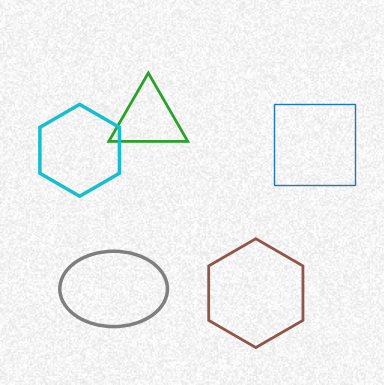[{"shape": "square", "thickness": 1, "radius": 0.52, "center": [0.817, 0.624]}, {"shape": "triangle", "thickness": 2, "radius": 0.59, "center": [0.385, 0.692]}, {"shape": "hexagon", "thickness": 2, "radius": 0.71, "center": [0.664, 0.239]}, {"shape": "oval", "thickness": 2.5, "radius": 0.7, "center": [0.295, 0.25]}, {"shape": "hexagon", "thickness": 2.5, "radius": 0.6, "center": [0.207, 0.61]}]